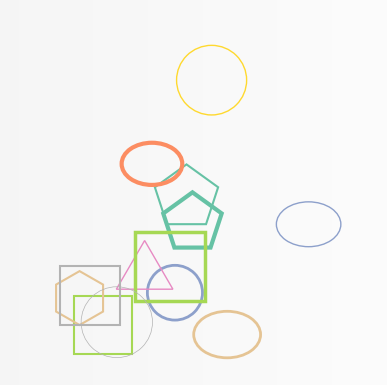[{"shape": "pentagon", "thickness": 1.5, "radius": 0.43, "center": [0.481, 0.487]}, {"shape": "pentagon", "thickness": 3, "radius": 0.4, "center": [0.497, 0.421]}, {"shape": "oval", "thickness": 3, "radius": 0.39, "center": [0.392, 0.574]}, {"shape": "circle", "thickness": 2, "radius": 0.36, "center": [0.451, 0.24]}, {"shape": "oval", "thickness": 1, "radius": 0.42, "center": [0.796, 0.417]}, {"shape": "triangle", "thickness": 1, "radius": 0.42, "center": [0.373, 0.291]}, {"shape": "square", "thickness": 2.5, "radius": 0.45, "center": [0.439, 0.307]}, {"shape": "square", "thickness": 1.5, "radius": 0.38, "center": [0.266, 0.155]}, {"shape": "circle", "thickness": 1, "radius": 0.45, "center": [0.546, 0.792]}, {"shape": "hexagon", "thickness": 1.5, "radius": 0.35, "center": [0.205, 0.226]}, {"shape": "oval", "thickness": 2, "radius": 0.43, "center": [0.586, 0.131]}, {"shape": "circle", "thickness": 0.5, "radius": 0.46, "center": [0.301, 0.163]}, {"shape": "square", "thickness": 1.5, "radius": 0.39, "center": [0.232, 0.233]}]